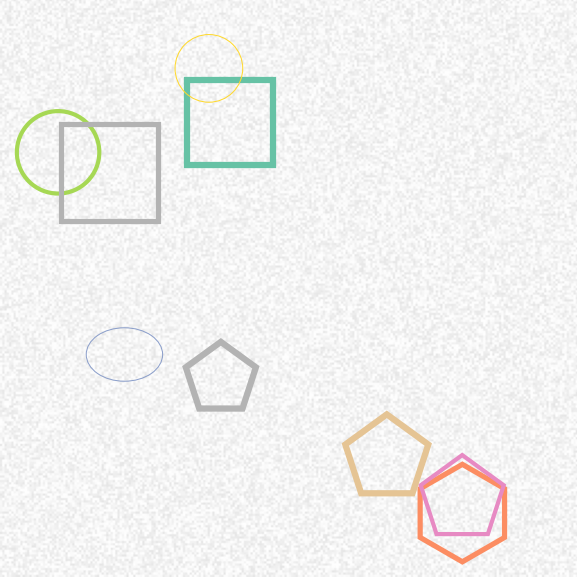[{"shape": "square", "thickness": 3, "radius": 0.37, "center": [0.398, 0.787]}, {"shape": "hexagon", "thickness": 2.5, "radius": 0.42, "center": [0.801, 0.111]}, {"shape": "oval", "thickness": 0.5, "radius": 0.33, "center": [0.215, 0.385]}, {"shape": "pentagon", "thickness": 2, "radius": 0.38, "center": [0.8, 0.136]}, {"shape": "circle", "thickness": 2, "radius": 0.36, "center": [0.101, 0.735]}, {"shape": "circle", "thickness": 0.5, "radius": 0.29, "center": [0.362, 0.881]}, {"shape": "pentagon", "thickness": 3, "radius": 0.38, "center": [0.67, 0.206]}, {"shape": "square", "thickness": 2.5, "radius": 0.42, "center": [0.19, 0.7]}, {"shape": "pentagon", "thickness": 3, "radius": 0.32, "center": [0.382, 0.343]}]